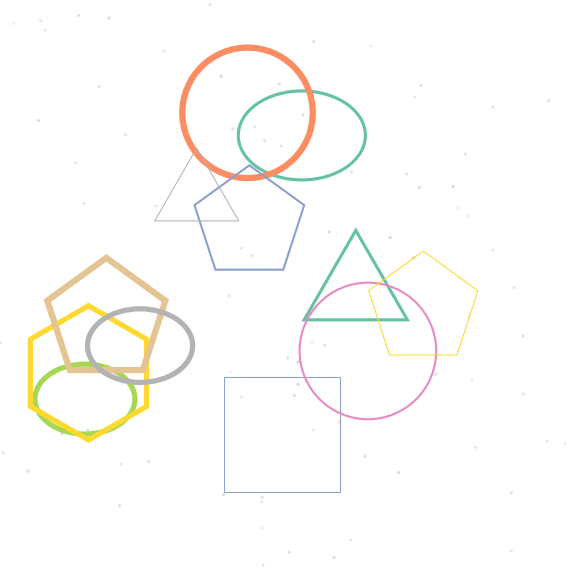[{"shape": "triangle", "thickness": 1.5, "radius": 0.52, "center": [0.616, 0.497]}, {"shape": "oval", "thickness": 1.5, "radius": 0.55, "center": [0.523, 0.765]}, {"shape": "circle", "thickness": 3, "radius": 0.56, "center": [0.429, 0.804]}, {"shape": "pentagon", "thickness": 1, "radius": 0.5, "center": [0.432, 0.613]}, {"shape": "square", "thickness": 0.5, "radius": 0.5, "center": [0.488, 0.247]}, {"shape": "circle", "thickness": 1, "radius": 0.59, "center": [0.637, 0.391]}, {"shape": "oval", "thickness": 2.5, "radius": 0.43, "center": [0.147, 0.308]}, {"shape": "pentagon", "thickness": 0.5, "radius": 0.5, "center": [0.733, 0.465]}, {"shape": "hexagon", "thickness": 2.5, "radius": 0.58, "center": [0.153, 0.354]}, {"shape": "pentagon", "thickness": 3, "radius": 0.54, "center": [0.184, 0.445]}, {"shape": "triangle", "thickness": 0.5, "radius": 0.42, "center": [0.341, 0.659]}, {"shape": "oval", "thickness": 2.5, "radius": 0.46, "center": [0.243, 0.401]}]